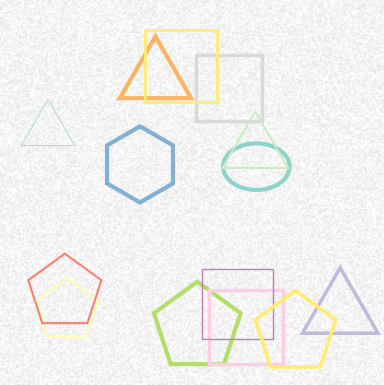[{"shape": "triangle", "thickness": 0.5, "radius": 0.4, "center": [0.125, 0.662]}, {"shape": "oval", "thickness": 3, "radius": 0.43, "center": [0.666, 0.567]}, {"shape": "pentagon", "thickness": 1.5, "radius": 0.42, "center": [0.174, 0.192]}, {"shape": "triangle", "thickness": 2.5, "radius": 0.57, "center": [0.884, 0.191]}, {"shape": "pentagon", "thickness": 1.5, "radius": 0.5, "center": [0.168, 0.241]}, {"shape": "hexagon", "thickness": 3, "radius": 0.49, "center": [0.364, 0.573]}, {"shape": "triangle", "thickness": 3, "radius": 0.53, "center": [0.404, 0.798]}, {"shape": "pentagon", "thickness": 3, "radius": 0.59, "center": [0.512, 0.15]}, {"shape": "square", "thickness": 2.5, "radius": 0.48, "center": [0.638, 0.152]}, {"shape": "square", "thickness": 2.5, "radius": 0.43, "center": [0.594, 0.771]}, {"shape": "square", "thickness": 1, "radius": 0.46, "center": [0.616, 0.21]}, {"shape": "triangle", "thickness": 1.5, "radius": 0.49, "center": [0.663, 0.613]}, {"shape": "square", "thickness": 2, "radius": 0.47, "center": [0.469, 0.829]}, {"shape": "pentagon", "thickness": 2.5, "radius": 0.55, "center": [0.767, 0.135]}]